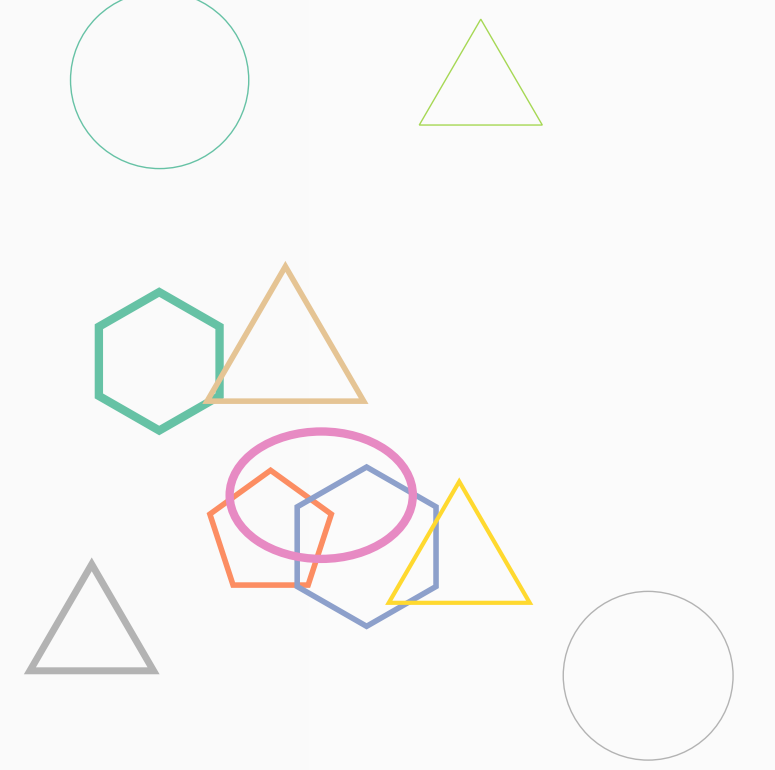[{"shape": "circle", "thickness": 0.5, "radius": 0.57, "center": [0.206, 0.896]}, {"shape": "hexagon", "thickness": 3, "radius": 0.45, "center": [0.205, 0.531]}, {"shape": "pentagon", "thickness": 2, "radius": 0.41, "center": [0.349, 0.307]}, {"shape": "hexagon", "thickness": 2, "radius": 0.52, "center": [0.473, 0.29]}, {"shape": "oval", "thickness": 3, "radius": 0.59, "center": [0.415, 0.357]}, {"shape": "triangle", "thickness": 0.5, "radius": 0.46, "center": [0.62, 0.883]}, {"shape": "triangle", "thickness": 1.5, "radius": 0.53, "center": [0.593, 0.27]}, {"shape": "triangle", "thickness": 2, "radius": 0.58, "center": [0.368, 0.537]}, {"shape": "triangle", "thickness": 2.5, "radius": 0.46, "center": [0.118, 0.175]}, {"shape": "circle", "thickness": 0.5, "radius": 0.55, "center": [0.836, 0.122]}]